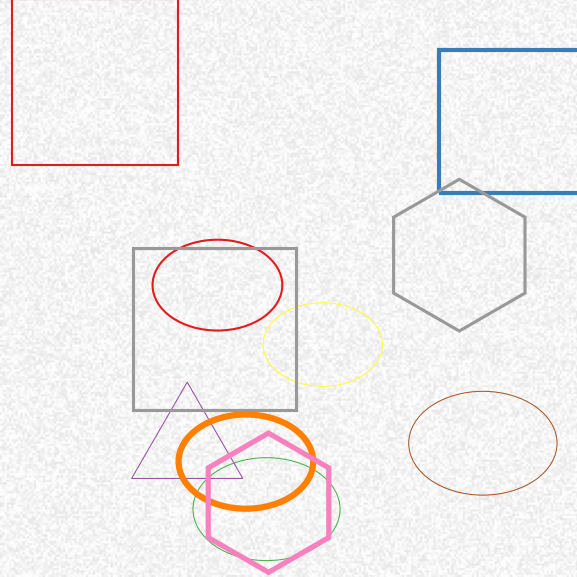[{"shape": "square", "thickness": 1, "radius": 0.72, "center": [0.165, 0.857]}, {"shape": "oval", "thickness": 1, "radius": 0.56, "center": [0.377, 0.505]}, {"shape": "square", "thickness": 2, "radius": 0.62, "center": [0.883, 0.789]}, {"shape": "oval", "thickness": 0.5, "radius": 0.64, "center": [0.462, 0.117]}, {"shape": "triangle", "thickness": 0.5, "radius": 0.56, "center": [0.324, 0.226]}, {"shape": "oval", "thickness": 3, "radius": 0.58, "center": [0.426, 0.2]}, {"shape": "oval", "thickness": 0.5, "radius": 0.52, "center": [0.559, 0.403]}, {"shape": "oval", "thickness": 0.5, "radius": 0.64, "center": [0.836, 0.232]}, {"shape": "hexagon", "thickness": 2.5, "radius": 0.6, "center": [0.465, 0.129]}, {"shape": "square", "thickness": 1.5, "radius": 0.7, "center": [0.371, 0.429]}, {"shape": "hexagon", "thickness": 1.5, "radius": 0.66, "center": [0.795, 0.557]}]